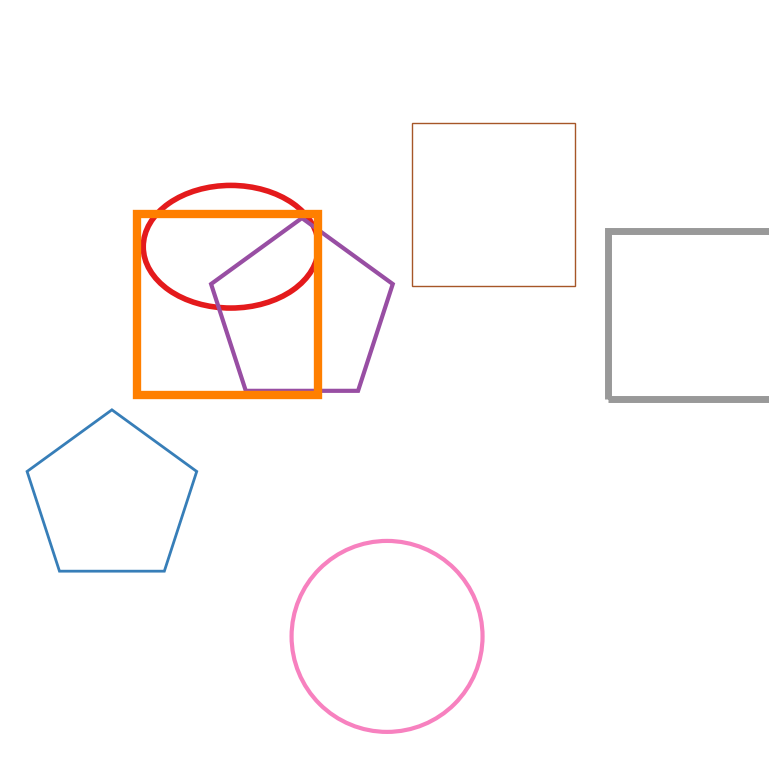[{"shape": "oval", "thickness": 2, "radius": 0.57, "center": [0.3, 0.68]}, {"shape": "pentagon", "thickness": 1, "radius": 0.58, "center": [0.145, 0.352]}, {"shape": "pentagon", "thickness": 1.5, "radius": 0.62, "center": [0.392, 0.593]}, {"shape": "square", "thickness": 3, "radius": 0.59, "center": [0.295, 0.605]}, {"shape": "square", "thickness": 0.5, "radius": 0.53, "center": [0.641, 0.734]}, {"shape": "circle", "thickness": 1.5, "radius": 0.62, "center": [0.503, 0.173]}, {"shape": "square", "thickness": 2.5, "radius": 0.54, "center": [0.899, 0.591]}]